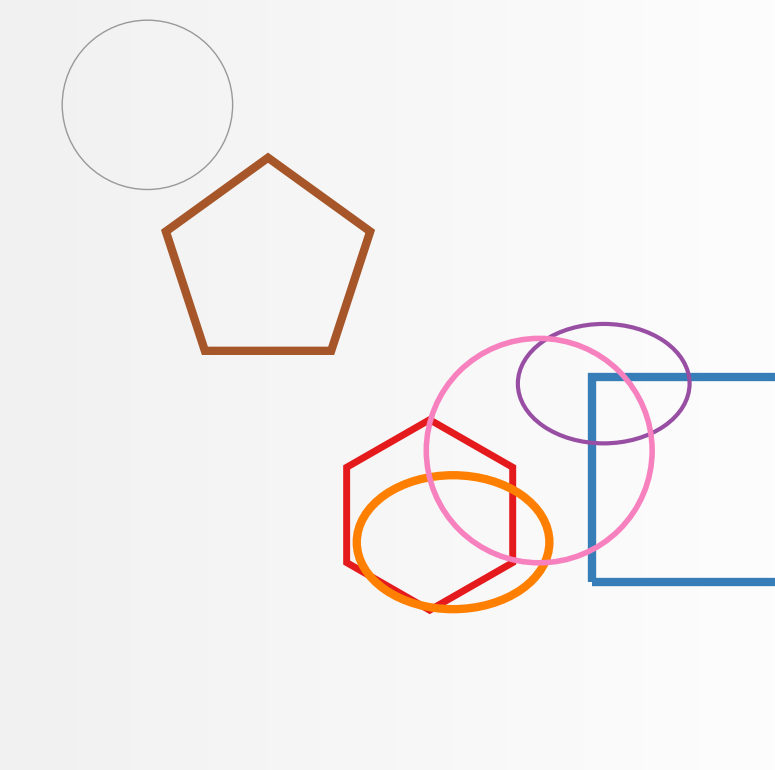[{"shape": "hexagon", "thickness": 2.5, "radius": 0.62, "center": [0.554, 0.331]}, {"shape": "square", "thickness": 3, "radius": 0.67, "center": [0.897, 0.378]}, {"shape": "oval", "thickness": 1.5, "radius": 0.55, "center": [0.779, 0.502]}, {"shape": "oval", "thickness": 3, "radius": 0.62, "center": [0.585, 0.296]}, {"shape": "pentagon", "thickness": 3, "radius": 0.69, "center": [0.346, 0.657]}, {"shape": "circle", "thickness": 2, "radius": 0.73, "center": [0.696, 0.415]}, {"shape": "circle", "thickness": 0.5, "radius": 0.55, "center": [0.19, 0.864]}]